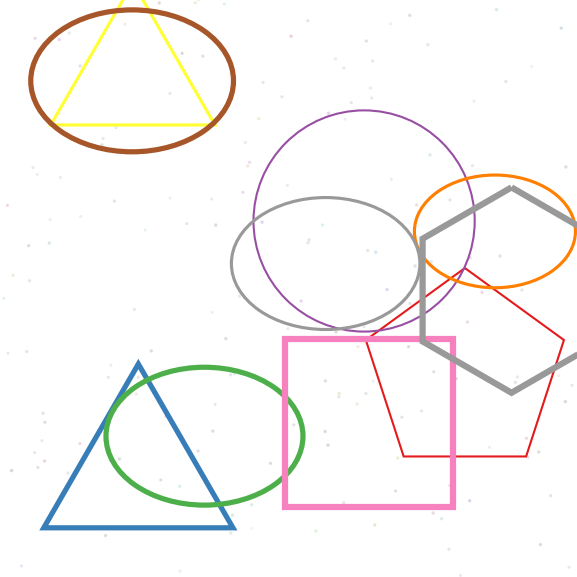[{"shape": "pentagon", "thickness": 1, "radius": 0.9, "center": [0.805, 0.355]}, {"shape": "triangle", "thickness": 2.5, "radius": 0.95, "center": [0.24, 0.18]}, {"shape": "oval", "thickness": 2.5, "radius": 0.85, "center": [0.354, 0.244]}, {"shape": "circle", "thickness": 1, "radius": 0.96, "center": [0.63, 0.616]}, {"shape": "oval", "thickness": 1.5, "radius": 0.7, "center": [0.857, 0.598]}, {"shape": "triangle", "thickness": 1.5, "radius": 0.82, "center": [0.23, 0.865]}, {"shape": "oval", "thickness": 2.5, "radius": 0.88, "center": [0.229, 0.859]}, {"shape": "square", "thickness": 3, "radius": 0.73, "center": [0.639, 0.266]}, {"shape": "oval", "thickness": 1.5, "radius": 0.82, "center": [0.564, 0.543]}, {"shape": "hexagon", "thickness": 3, "radius": 0.89, "center": [0.886, 0.497]}]